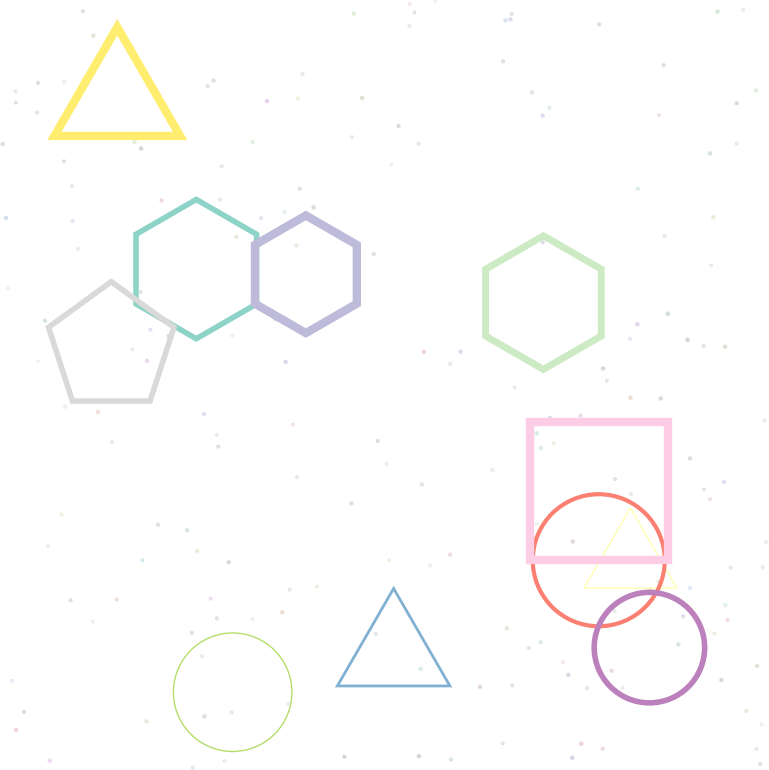[{"shape": "hexagon", "thickness": 2, "radius": 0.45, "center": [0.255, 0.651]}, {"shape": "triangle", "thickness": 0.5, "radius": 0.35, "center": [0.819, 0.271]}, {"shape": "hexagon", "thickness": 3, "radius": 0.38, "center": [0.397, 0.644]}, {"shape": "circle", "thickness": 1.5, "radius": 0.43, "center": [0.778, 0.272]}, {"shape": "triangle", "thickness": 1, "radius": 0.42, "center": [0.511, 0.151]}, {"shape": "circle", "thickness": 0.5, "radius": 0.38, "center": [0.302, 0.101]}, {"shape": "square", "thickness": 3, "radius": 0.45, "center": [0.778, 0.362]}, {"shape": "pentagon", "thickness": 2, "radius": 0.43, "center": [0.144, 0.548]}, {"shape": "circle", "thickness": 2, "radius": 0.36, "center": [0.843, 0.159]}, {"shape": "hexagon", "thickness": 2.5, "radius": 0.43, "center": [0.706, 0.607]}, {"shape": "triangle", "thickness": 3, "radius": 0.47, "center": [0.152, 0.871]}]